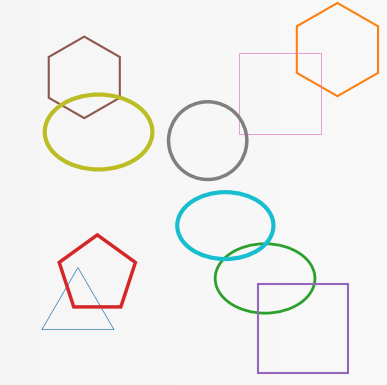[{"shape": "triangle", "thickness": 0.5, "radius": 0.54, "center": [0.201, 0.197]}, {"shape": "hexagon", "thickness": 1.5, "radius": 0.61, "center": [0.871, 0.871]}, {"shape": "oval", "thickness": 2, "radius": 0.64, "center": [0.684, 0.277]}, {"shape": "pentagon", "thickness": 2.5, "radius": 0.52, "center": [0.251, 0.286]}, {"shape": "square", "thickness": 1.5, "radius": 0.58, "center": [0.782, 0.147]}, {"shape": "hexagon", "thickness": 1.5, "radius": 0.53, "center": [0.217, 0.799]}, {"shape": "square", "thickness": 0.5, "radius": 0.52, "center": [0.723, 0.758]}, {"shape": "circle", "thickness": 2.5, "radius": 0.5, "center": [0.536, 0.635]}, {"shape": "oval", "thickness": 3, "radius": 0.69, "center": [0.254, 0.657]}, {"shape": "oval", "thickness": 3, "radius": 0.62, "center": [0.582, 0.414]}]